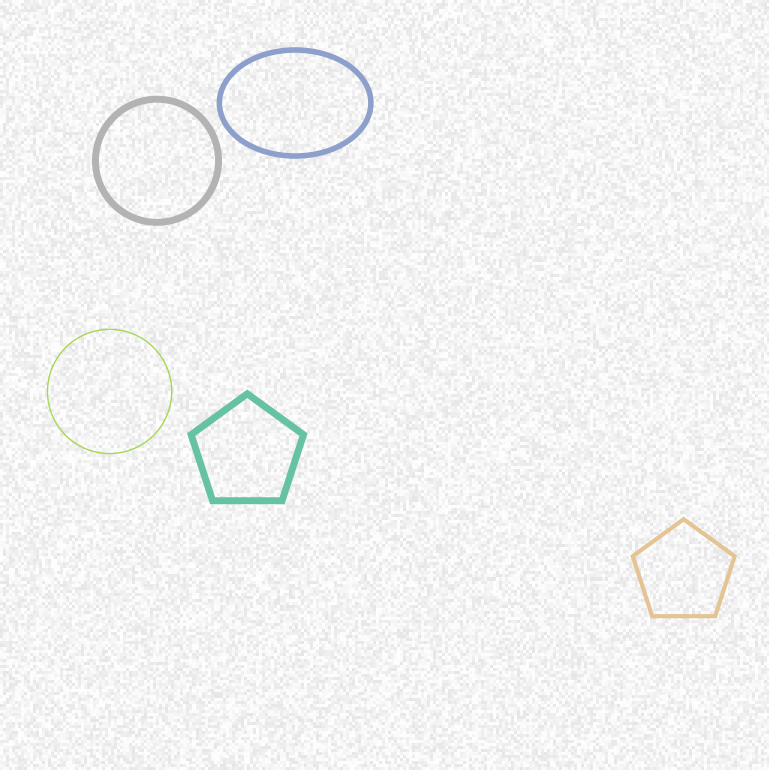[{"shape": "pentagon", "thickness": 2.5, "radius": 0.38, "center": [0.321, 0.412]}, {"shape": "oval", "thickness": 2, "radius": 0.49, "center": [0.383, 0.866]}, {"shape": "circle", "thickness": 0.5, "radius": 0.4, "center": [0.142, 0.492]}, {"shape": "pentagon", "thickness": 1.5, "radius": 0.35, "center": [0.888, 0.256]}, {"shape": "circle", "thickness": 2.5, "radius": 0.4, "center": [0.204, 0.791]}]